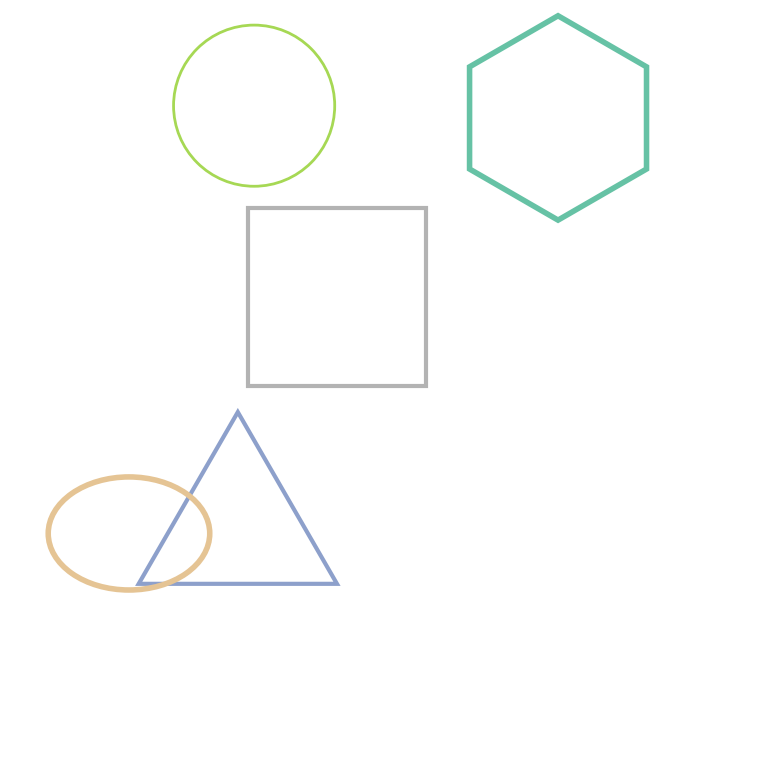[{"shape": "hexagon", "thickness": 2, "radius": 0.66, "center": [0.725, 0.847]}, {"shape": "triangle", "thickness": 1.5, "radius": 0.74, "center": [0.309, 0.316]}, {"shape": "circle", "thickness": 1, "radius": 0.52, "center": [0.33, 0.863]}, {"shape": "oval", "thickness": 2, "radius": 0.52, "center": [0.168, 0.307]}, {"shape": "square", "thickness": 1.5, "radius": 0.58, "center": [0.438, 0.614]}]